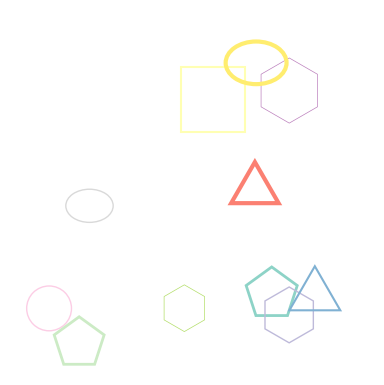[{"shape": "pentagon", "thickness": 2, "radius": 0.35, "center": [0.706, 0.237]}, {"shape": "square", "thickness": 1.5, "radius": 0.42, "center": [0.553, 0.741]}, {"shape": "hexagon", "thickness": 1, "radius": 0.36, "center": [0.751, 0.182]}, {"shape": "triangle", "thickness": 3, "radius": 0.36, "center": [0.662, 0.508]}, {"shape": "triangle", "thickness": 1.5, "radius": 0.38, "center": [0.818, 0.232]}, {"shape": "hexagon", "thickness": 0.5, "radius": 0.3, "center": [0.479, 0.199]}, {"shape": "circle", "thickness": 1, "radius": 0.29, "center": [0.127, 0.199]}, {"shape": "oval", "thickness": 1, "radius": 0.31, "center": [0.232, 0.465]}, {"shape": "hexagon", "thickness": 0.5, "radius": 0.42, "center": [0.751, 0.765]}, {"shape": "pentagon", "thickness": 2, "radius": 0.34, "center": [0.206, 0.109]}, {"shape": "oval", "thickness": 3, "radius": 0.4, "center": [0.665, 0.837]}]